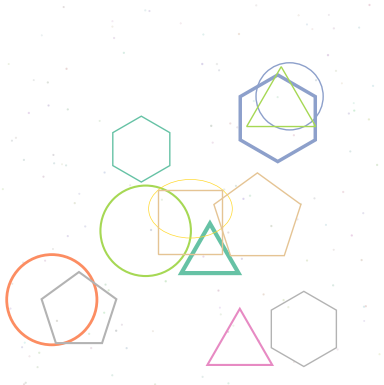[{"shape": "hexagon", "thickness": 1, "radius": 0.43, "center": [0.367, 0.613]}, {"shape": "triangle", "thickness": 3, "radius": 0.43, "center": [0.545, 0.334]}, {"shape": "circle", "thickness": 2, "radius": 0.59, "center": [0.135, 0.222]}, {"shape": "hexagon", "thickness": 2.5, "radius": 0.56, "center": [0.721, 0.693]}, {"shape": "circle", "thickness": 1, "radius": 0.44, "center": [0.752, 0.75]}, {"shape": "triangle", "thickness": 1.5, "radius": 0.49, "center": [0.623, 0.101]}, {"shape": "circle", "thickness": 1.5, "radius": 0.59, "center": [0.378, 0.401]}, {"shape": "triangle", "thickness": 1, "radius": 0.52, "center": [0.73, 0.723]}, {"shape": "oval", "thickness": 0.5, "radius": 0.54, "center": [0.495, 0.458]}, {"shape": "square", "thickness": 1, "radius": 0.42, "center": [0.493, 0.423]}, {"shape": "pentagon", "thickness": 1, "radius": 0.59, "center": [0.669, 0.432]}, {"shape": "pentagon", "thickness": 1.5, "radius": 0.51, "center": [0.205, 0.191]}, {"shape": "hexagon", "thickness": 1, "radius": 0.49, "center": [0.789, 0.146]}]